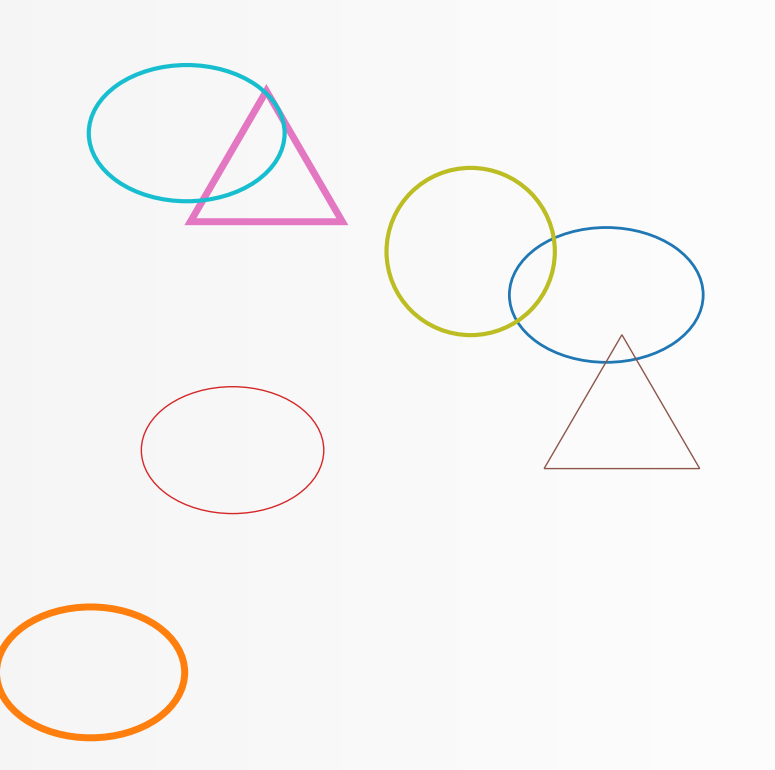[{"shape": "oval", "thickness": 1, "radius": 0.63, "center": [0.782, 0.617]}, {"shape": "oval", "thickness": 2.5, "radius": 0.61, "center": [0.117, 0.127]}, {"shape": "oval", "thickness": 0.5, "radius": 0.59, "center": [0.3, 0.415]}, {"shape": "triangle", "thickness": 0.5, "radius": 0.58, "center": [0.802, 0.449]}, {"shape": "triangle", "thickness": 2.5, "radius": 0.57, "center": [0.344, 0.769]}, {"shape": "circle", "thickness": 1.5, "radius": 0.54, "center": [0.607, 0.673]}, {"shape": "oval", "thickness": 1.5, "radius": 0.63, "center": [0.241, 0.827]}]